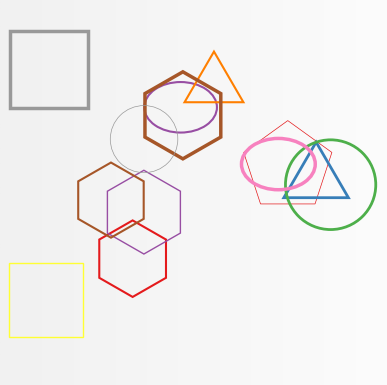[{"shape": "hexagon", "thickness": 1.5, "radius": 0.5, "center": [0.342, 0.328]}, {"shape": "pentagon", "thickness": 0.5, "radius": 0.6, "center": [0.743, 0.567]}, {"shape": "triangle", "thickness": 2, "radius": 0.48, "center": [0.816, 0.535]}, {"shape": "circle", "thickness": 2, "radius": 0.58, "center": [0.853, 0.52]}, {"shape": "oval", "thickness": 1.5, "radius": 0.47, "center": [0.466, 0.721]}, {"shape": "hexagon", "thickness": 1, "radius": 0.54, "center": [0.371, 0.449]}, {"shape": "triangle", "thickness": 1.5, "radius": 0.44, "center": [0.552, 0.778]}, {"shape": "square", "thickness": 1, "radius": 0.48, "center": [0.118, 0.221]}, {"shape": "hexagon", "thickness": 2.5, "radius": 0.56, "center": [0.472, 0.7]}, {"shape": "hexagon", "thickness": 1.5, "radius": 0.49, "center": [0.286, 0.48]}, {"shape": "oval", "thickness": 2.5, "radius": 0.48, "center": [0.718, 0.574]}, {"shape": "circle", "thickness": 0.5, "radius": 0.44, "center": [0.372, 0.639]}, {"shape": "square", "thickness": 2.5, "radius": 0.5, "center": [0.128, 0.82]}]